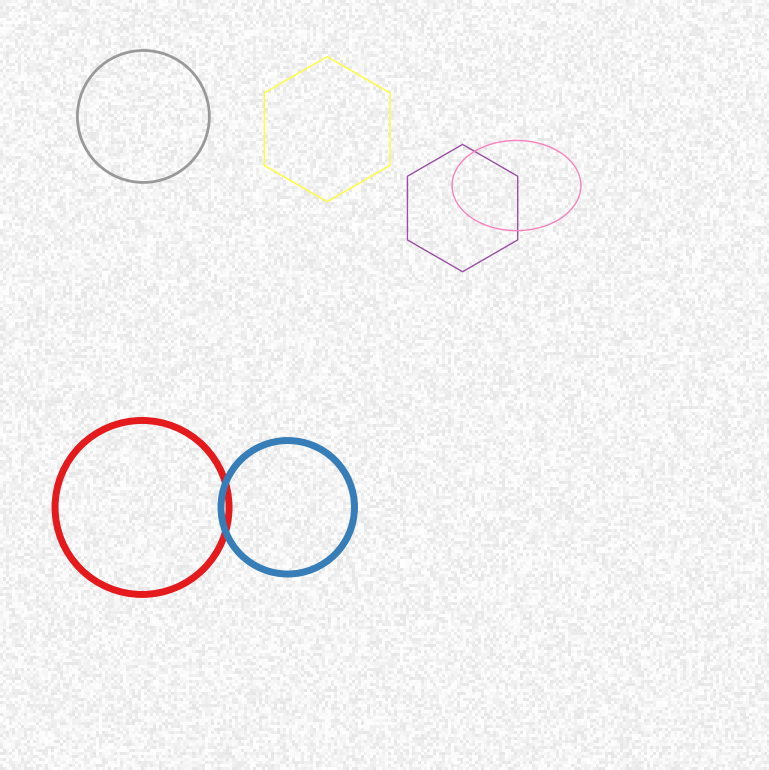[{"shape": "circle", "thickness": 2.5, "radius": 0.56, "center": [0.184, 0.341]}, {"shape": "circle", "thickness": 2.5, "radius": 0.43, "center": [0.374, 0.341]}, {"shape": "hexagon", "thickness": 0.5, "radius": 0.41, "center": [0.601, 0.73]}, {"shape": "hexagon", "thickness": 0.5, "radius": 0.47, "center": [0.425, 0.832]}, {"shape": "oval", "thickness": 0.5, "radius": 0.42, "center": [0.671, 0.759]}, {"shape": "circle", "thickness": 1, "radius": 0.43, "center": [0.186, 0.849]}]